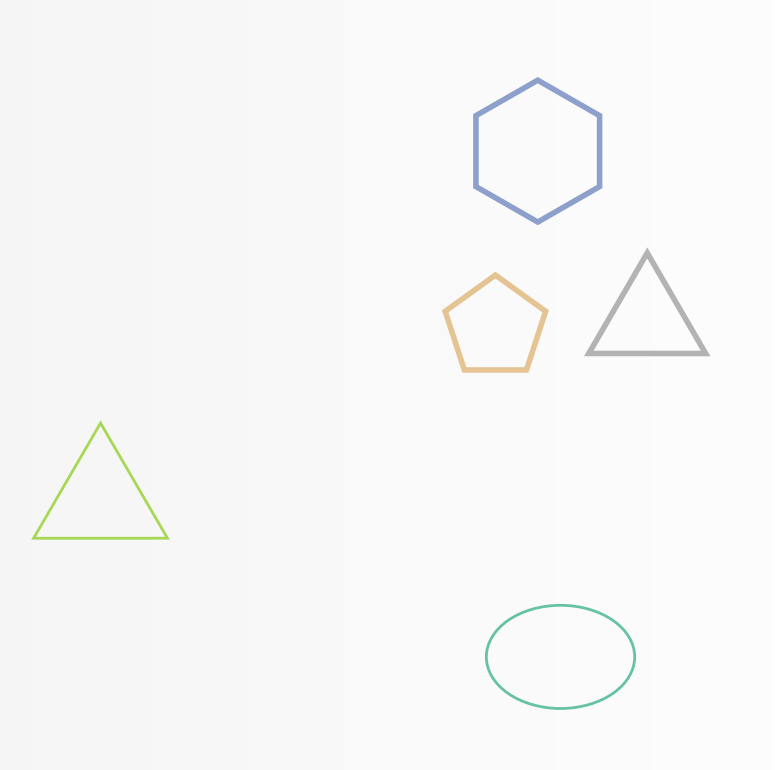[{"shape": "oval", "thickness": 1, "radius": 0.48, "center": [0.723, 0.147]}, {"shape": "hexagon", "thickness": 2, "radius": 0.46, "center": [0.694, 0.804]}, {"shape": "triangle", "thickness": 1, "radius": 0.5, "center": [0.13, 0.351]}, {"shape": "pentagon", "thickness": 2, "radius": 0.34, "center": [0.639, 0.575]}, {"shape": "triangle", "thickness": 2, "radius": 0.44, "center": [0.835, 0.584]}]